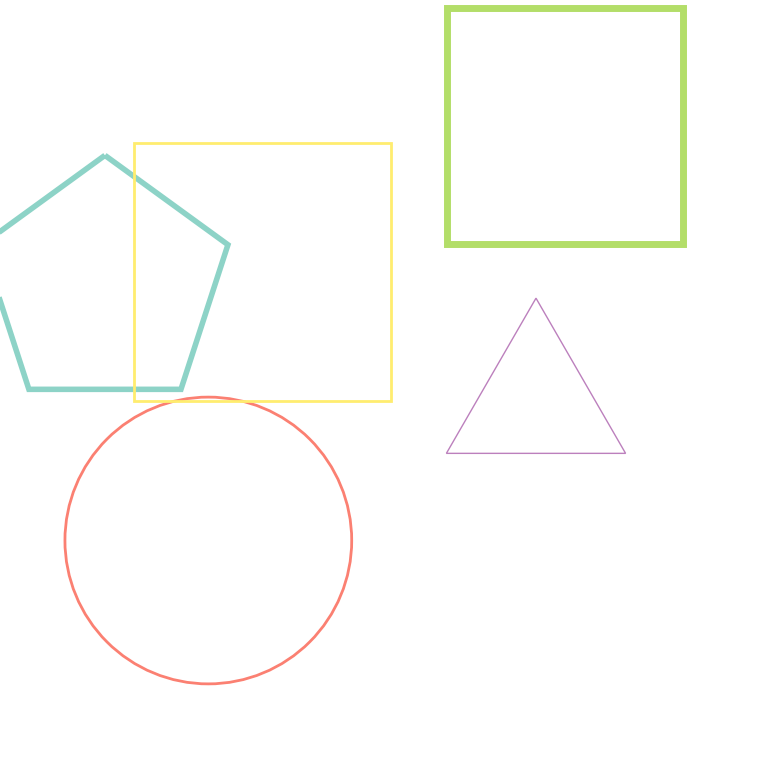[{"shape": "pentagon", "thickness": 2, "radius": 0.84, "center": [0.136, 0.63]}, {"shape": "circle", "thickness": 1, "radius": 0.93, "center": [0.271, 0.298]}, {"shape": "square", "thickness": 2.5, "radius": 0.77, "center": [0.734, 0.837]}, {"shape": "triangle", "thickness": 0.5, "radius": 0.67, "center": [0.696, 0.478]}, {"shape": "square", "thickness": 1, "radius": 0.83, "center": [0.34, 0.647]}]